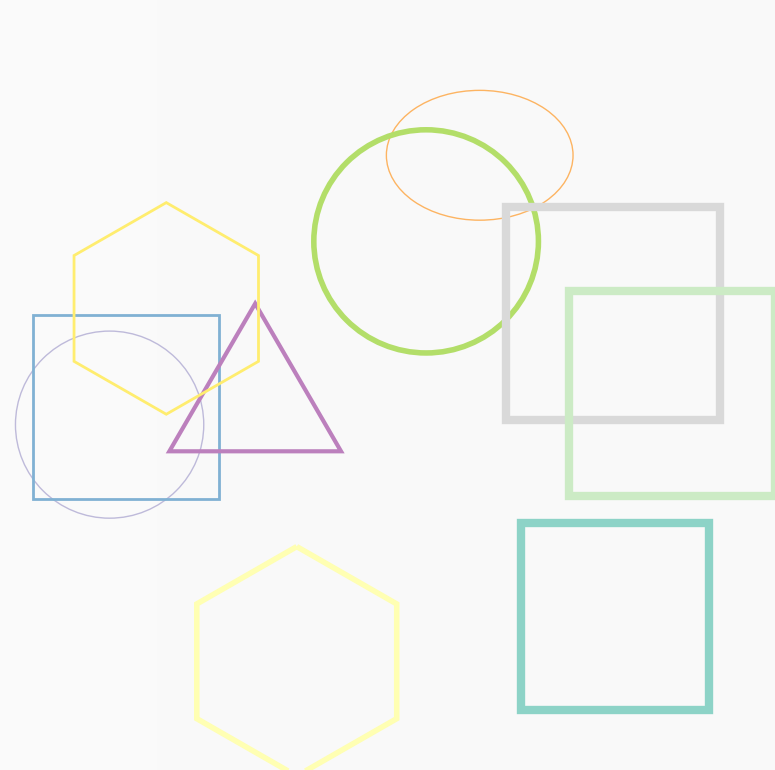[{"shape": "square", "thickness": 3, "radius": 0.61, "center": [0.794, 0.199]}, {"shape": "hexagon", "thickness": 2, "radius": 0.74, "center": [0.383, 0.141]}, {"shape": "circle", "thickness": 0.5, "radius": 0.61, "center": [0.141, 0.449]}, {"shape": "square", "thickness": 1, "radius": 0.6, "center": [0.163, 0.471]}, {"shape": "oval", "thickness": 0.5, "radius": 0.6, "center": [0.619, 0.798]}, {"shape": "circle", "thickness": 2, "radius": 0.72, "center": [0.55, 0.687]}, {"shape": "square", "thickness": 3, "radius": 0.69, "center": [0.791, 0.593]}, {"shape": "triangle", "thickness": 1.5, "radius": 0.64, "center": [0.329, 0.478]}, {"shape": "square", "thickness": 3, "radius": 0.66, "center": [0.867, 0.489]}, {"shape": "hexagon", "thickness": 1, "radius": 0.69, "center": [0.215, 0.599]}]